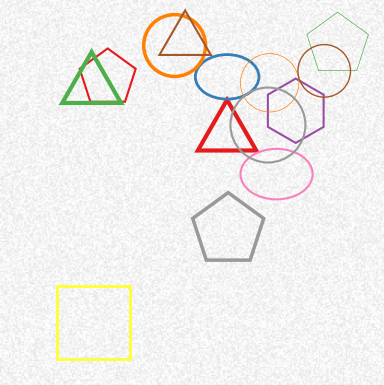[{"shape": "pentagon", "thickness": 1.5, "radius": 0.38, "center": [0.28, 0.798]}, {"shape": "triangle", "thickness": 3, "radius": 0.44, "center": [0.59, 0.653]}, {"shape": "oval", "thickness": 2, "radius": 0.41, "center": [0.59, 0.8]}, {"shape": "pentagon", "thickness": 0.5, "radius": 0.42, "center": [0.877, 0.884]}, {"shape": "triangle", "thickness": 3, "radius": 0.44, "center": [0.238, 0.777]}, {"shape": "hexagon", "thickness": 1.5, "radius": 0.42, "center": [0.768, 0.712]}, {"shape": "circle", "thickness": 0.5, "radius": 0.38, "center": [0.7, 0.785]}, {"shape": "circle", "thickness": 2.5, "radius": 0.4, "center": [0.454, 0.882]}, {"shape": "square", "thickness": 2, "radius": 0.47, "center": [0.242, 0.163]}, {"shape": "circle", "thickness": 1, "radius": 0.34, "center": [0.842, 0.816]}, {"shape": "triangle", "thickness": 1.5, "radius": 0.39, "center": [0.481, 0.896]}, {"shape": "oval", "thickness": 1.5, "radius": 0.47, "center": [0.718, 0.548]}, {"shape": "pentagon", "thickness": 2.5, "radius": 0.48, "center": [0.593, 0.403]}, {"shape": "circle", "thickness": 1.5, "radius": 0.49, "center": [0.696, 0.675]}]